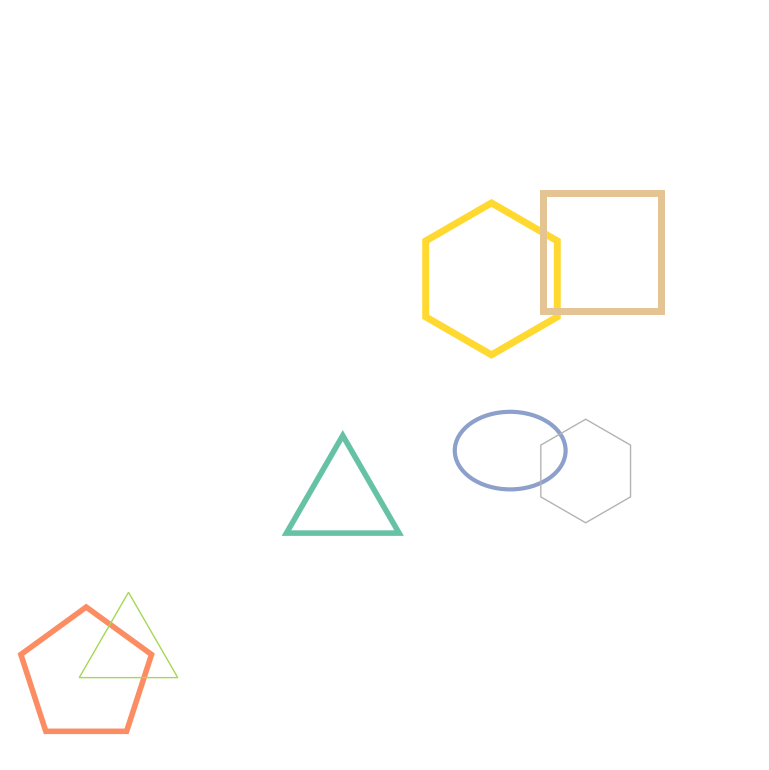[{"shape": "triangle", "thickness": 2, "radius": 0.42, "center": [0.445, 0.35]}, {"shape": "pentagon", "thickness": 2, "radius": 0.45, "center": [0.112, 0.122]}, {"shape": "oval", "thickness": 1.5, "radius": 0.36, "center": [0.663, 0.415]}, {"shape": "triangle", "thickness": 0.5, "radius": 0.37, "center": [0.167, 0.157]}, {"shape": "hexagon", "thickness": 2.5, "radius": 0.49, "center": [0.638, 0.638]}, {"shape": "square", "thickness": 2.5, "radius": 0.38, "center": [0.782, 0.673]}, {"shape": "hexagon", "thickness": 0.5, "radius": 0.34, "center": [0.761, 0.388]}]